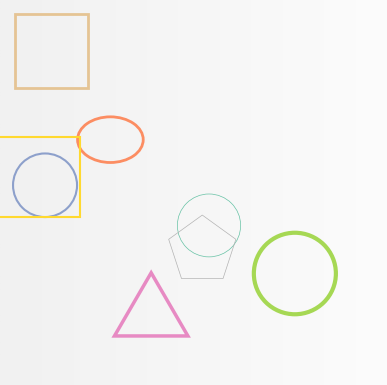[{"shape": "circle", "thickness": 0.5, "radius": 0.41, "center": [0.539, 0.414]}, {"shape": "oval", "thickness": 2, "radius": 0.42, "center": [0.285, 0.637]}, {"shape": "circle", "thickness": 1.5, "radius": 0.41, "center": [0.116, 0.519]}, {"shape": "triangle", "thickness": 2.5, "radius": 0.55, "center": [0.39, 0.182]}, {"shape": "circle", "thickness": 3, "radius": 0.53, "center": [0.761, 0.29]}, {"shape": "square", "thickness": 1.5, "radius": 0.52, "center": [0.101, 0.541]}, {"shape": "square", "thickness": 2, "radius": 0.48, "center": [0.133, 0.868]}, {"shape": "pentagon", "thickness": 0.5, "radius": 0.46, "center": [0.522, 0.35]}]